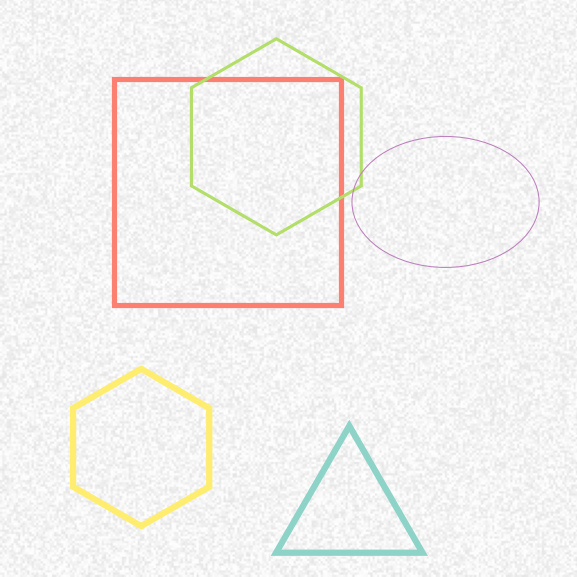[{"shape": "triangle", "thickness": 3, "radius": 0.73, "center": [0.605, 0.115]}, {"shape": "square", "thickness": 2.5, "radius": 0.98, "center": [0.394, 0.666]}, {"shape": "hexagon", "thickness": 1.5, "radius": 0.85, "center": [0.478, 0.762]}, {"shape": "oval", "thickness": 0.5, "radius": 0.81, "center": [0.772, 0.649]}, {"shape": "hexagon", "thickness": 3, "radius": 0.68, "center": [0.244, 0.224]}]